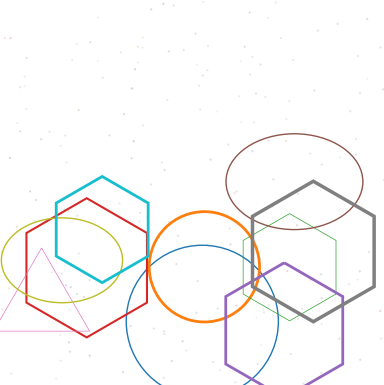[{"shape": "circle", "thickness": 1, "radius": 0.99, "center": [0.525, 0.165]}, {"shape": "circle", "thickness": 2, "radius": 0.72, "center": [0.531, 0.307]}, {"shape": "hexagon", "thickness": 0.5, "radius": 0.7, "center": [0.752, 0.306]}, {"shape": "hexagon", "thickness": 1.5, "radius": 0.9, "center": [0.225, 0.304]}, {"shape": "hexagon", "thickness": 2, "radius": 0.88, "center": [0.738, 0.142]}, {"shape": "oval", "thickness": 1, "radius": 0.89, "center": [0.765, 0.528]}, {"shape": "triangle", "thickness": 0.5, "radius": 0.72, "center": [0.108, 0.212]}, {"shape": "hexagon", "thickness": 2.5, "radius": 0.91, "center": [0.814, 0.347]}, {"shape": "oval", "thickness": 1, "radius": 0.79, "center": [0.161, 0.324]}, {"shape": "hexagon", "thickness": 2, "radius": 0.69, "center": [0.265, 0.404]}]